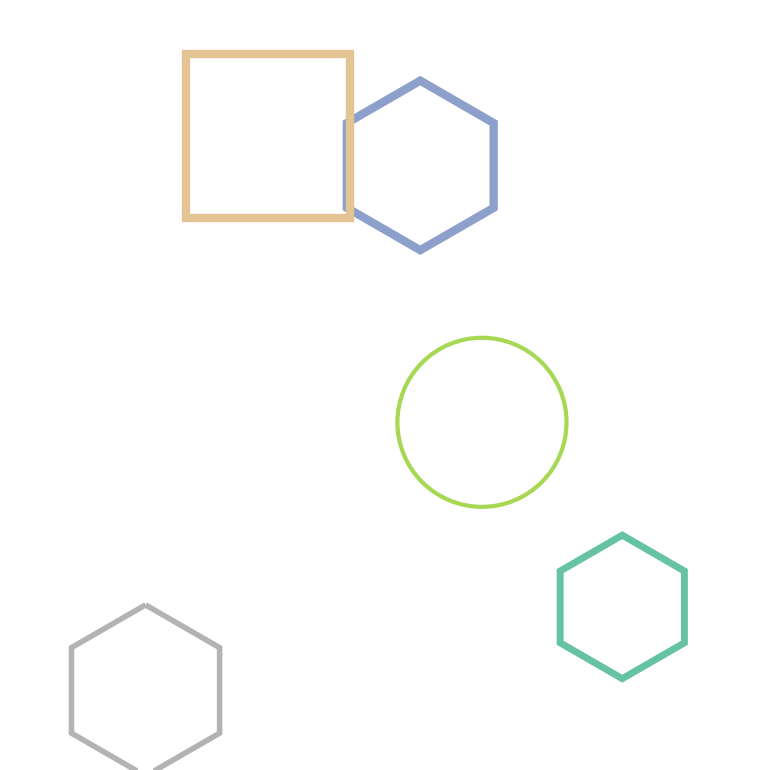[{"shape": "hexagon", "thickness": 2.5, "radius": 0.47, "center": [0.808, 0.212]}, {"shape": "hexagon", "thickness": 3, "radius": 0.55, "center": [0.546, 0.785]}, {"shape": "circle", "thickness": 1.5, "radius": 0.55, "center": [0.626, 0.452]}, {"shape": "square", "thickness": 3, "radius": 0.53, "center": [0.348, 0.823]}, {"shape": "hexagon", "thickness": 2, "radius": 0.56, "center": [0.189, 0.103]}]